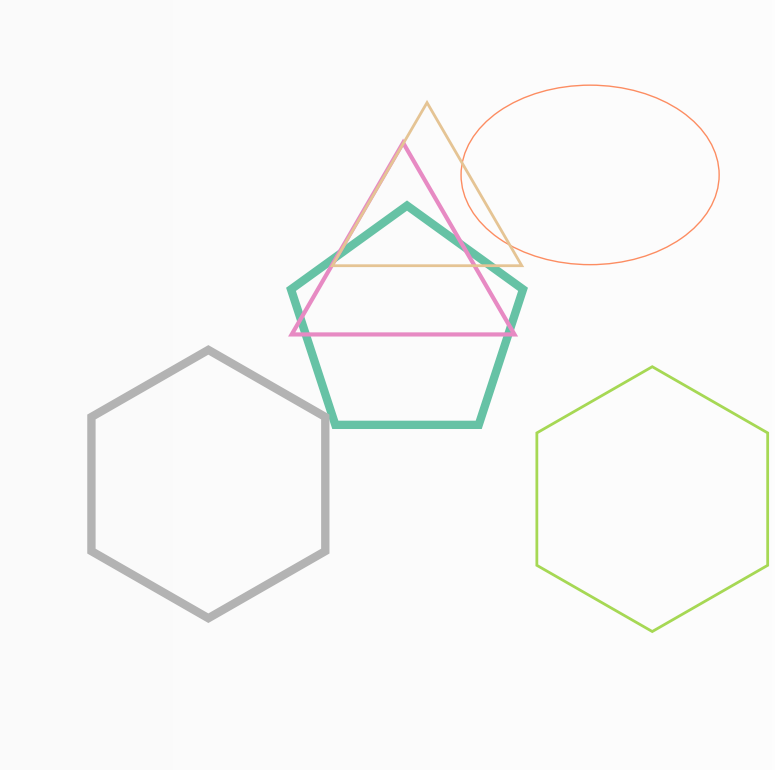[{"shape": "pentagon", "thickness": 3, "radius": 0.79, "center": [0.525, 0.576]}, {"shape": "oval", "thickness": 0.5, "radius": 0.83, "center": [0.761, 0.773]}, {"shape": "triangle", "thickness": 1.5, "radius": 0.83, "center": [0.52, 0.649]}, {"shape": "hexagon", "thickness": 1, "radius": 0.86, "center": [0.842, 0.352]}, {"shape": "triangle", "thickness": 1, "radius": 0.71, "center": [0.551, 0.726]}, {"shape": "hexagon", "thickness": 3, "radius": 0.87, "center": [0.269, 0.371]}]